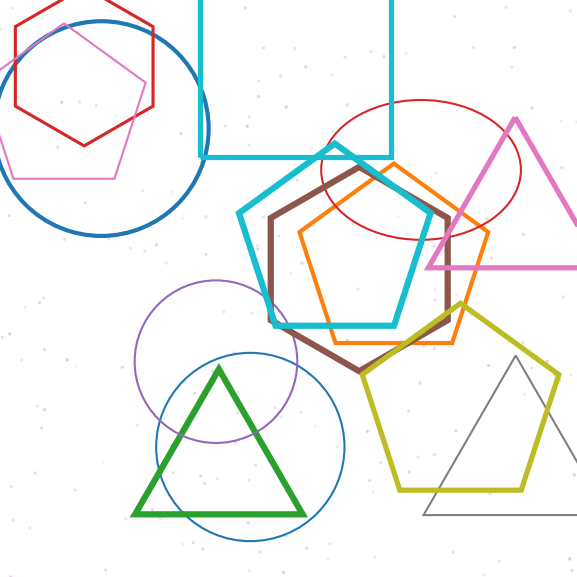[{"shape": "circle", "thickness": 2, "radius": 0.93, "center": [0.175, 0.776]}, {"shape": "circle", "thickness": 1, "radius": 0.82, "center": [0.433, 0.225]}, {"shape": "pentagon", "thickness": 2, "radius": 0.86, "center": [0.682, 0.544]}, {"shape": "triangle", "thickness": 3, "radius": 0.84, "center": [0.379, 0.192]}, {"shape": "hexagon", "thickness": 1.5, "radius": 0.69, "center": [0.146, 0.884]}, {"shape": "oval", "thickness": 1, "radius": 0.86, "center": [0.729, 0.705]}, {"shape": "circle", "thickness": 1, "radius": 0.7, "center": [0.374, 0.373]}, {"shape": "hexagon", "thickness": 3, "radius": 0.88, "center": [0.622, 0.533]}, {"shape": "triangle", "thickness": 2.5, "radius": 0.87, "center": [0.892, 0.622]}, {"shape": "pentagon", "thickness": 1, "radius": 0.74, "center": [0.111, 0.81]}, {"shape": "triangle", "thickness": 1, "radius": 0.92, "center": [0.893, 0.199]}, {"shape": "pentagon", "thickness": 2.5, "radius": 0.89, "center": [0.797, 0.295]}, {"shape": "pentagon", "thickness": 3, "radius": 0.87, "center": [0.58, 0.576]}, {"shape": "square", "thickness": 2.5, "radius": 0.83, "center": [0.511, 0.893]}]